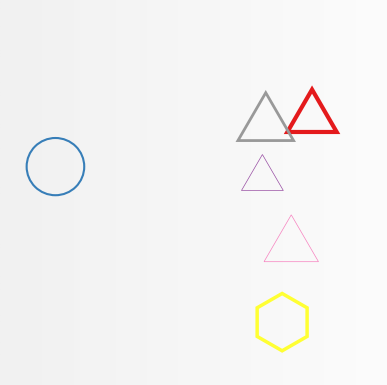[{"shape": "triangle", "thickness": 3, "radius": 0.37, "center": [0.805, 0.694]}, {"shape": "circle", "thickness": 1.5, "radius": 0.37, "center": [0.143, 0.567]}, {"shape": "triangle", "thickness": 0.5, "radius": 0.31, "center": [0.677, 0.536]}, {"shape": "hexagon", "thickness": 2.5, "radius": 0.37, "center": [0.728, 0.163]}, {"shape": "triangle", "thickness": 0.5, "radius": 0.41, "center": [0.752, 0.361]}, {"shape": "triangle", "thickness": 2, "radius": 0.41, "center": [0.686, 0.676]}]